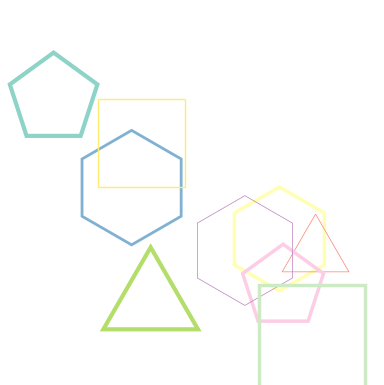[{"shape": "pentagon", "thickness": 3, "radius": 0.6, "center": [0.139, 0.744]}, {"shape": "hexagon", "thickness": 2.5, "radius": 0.67, "center": [0.726, 0.379]}, {"shape": "triangle", "thickness": 0.5, "radius": 0.5, "center": [0.82, 0.344]}, {"shape": "hexagon", "thickness": 2, "radius": 0.74, "center": [0.342, 0.513]}, {"shape": "triangle", "thickness": 3, "radius": 0.71, "center": [0.391, 0.216]}, {"shape": "pentagon", "thickness": 2.5, "radius": 0.55, "center": [0.735, 0.255]}, {"shape": "hexagon", "thickness": 0.5, "radius": 0.71, "center": [0.636, 0.349]}, {"shape": "square", "thickness": 2.5, "radius": 0.69, "center": [0.81, 0.123]}, {"shape": "square", "thickness": 1, "radius": 0.57, "center": [0.367, 0.628]}]